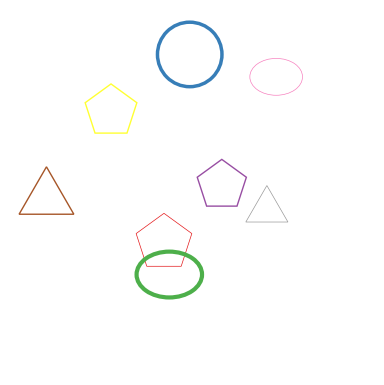[{"shape": "pentagon", "thickness": 0.5, "radius": 0.38, "center": [0.426, 0.37]}, {"shape": "circle", "thickness": 2.5, "radius": 0.42, "center": [0.493, 0.859]}, {"shape": "oval", "thickness": 3, "radius": 0.43, "center": [0.44, 0.287]}, {"shape": "pentagon", "thickness": 1, "radius": 0.34, "center": [0.576, 0.519]}, {"shape": "pentagon", "thickness": 1, "radius": 0.35, "center": [0.288, 0.711]}, {"shape": "triangle", "thickness": 1, "radius": 0.41, "center": [0.121, 0.485]}, {"shape": "oval", "thickness": 0.5, "radius": 0.34, "center": [0.717, 0.8]}, {"shape": "triangle", "thickness": 0.5, "radius": 0.32, "center": [0.693, 0.455]}]